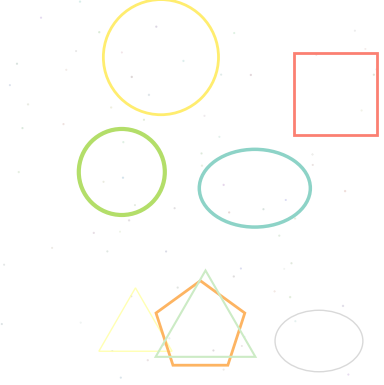[{"shape": "oval", "thickness": 2.5, "radius": 0.72, "center": [0.662, 0.511]}, {"shape": "triangle", "thickness": 1, "radius": 0.55, "center": [0.352, 0.143]}, {"shape": "square", "thickness": 2, "radius": 0.53, "center": [0.871, 0.756]}, {"shape": "pentagon", "thickness": 2, "radius": 0.61, "center": [0.521, 0.149]}, {"shape": "circle", "thickness": 3, "radius": 0.56, "center": [0.316, 0.553]}, {"shape": "oval", "thickness": 1, "radius": 0.57, "center": [0.828, 0.114]}, {"shape": "triangle", "thickness": 1.5, "radius": 0.75, "center": [0.534, 0.148]}, {"shape": "circle", "thickness": 2, "radius": 0.75, "center": [0.418, 0.852]}]